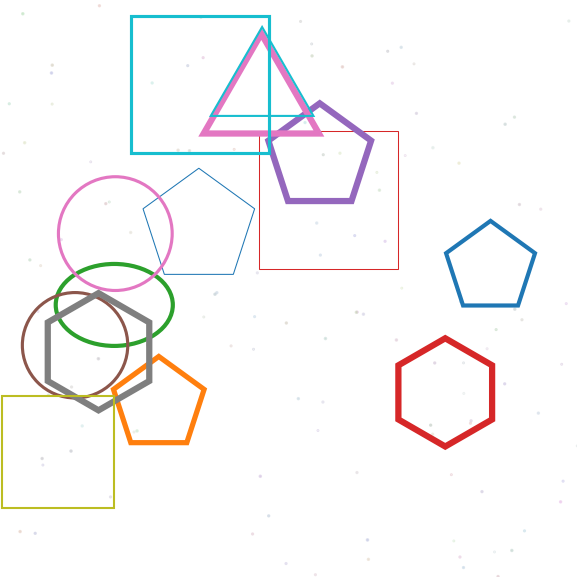[{"shape": "pentagon", "thickness": 0.5, "radius": 0.51, "center": [0.344, 0.606]}, {"shape": "pentagon", "thickness": 2, "radius": 0.4, "center": [0.849, 0.536]}, {"shape": "pentagon", "thickness": 2.5, "radius": 0.41, "center": [0.275, 0.299]}, {"shape": "oval", "thickness": 2, "radius": 0.51, "center": [0.198, 0.471]}, {"shape": "square", "thickness": 0.5, "radius": 0.6, "center": [0.569, 0.654]}, {"shape": "hexagon", "thickness": 3, "radius": 0.47, "center": [0.771, 0.32]}, {"shape": "pentagon", "thickness": 3, "radius": 0.47, "center": [0.554, 0.727]}, {"shape": "circle", "thickness": 1.5, "radius": 0.46, "center": [0.13, 0.401]}, {"shape": "triangle", "thickness": 3, "radius": 0.58, "center": [0.452, 0.826]}, {"shape": "circle", "thickness": 1.5, "radius": 0.49, "center": [0.2, 0.595]}, {"shape": "hexagon", "thickness": 3, "radius": 0.51, "center": [0.171, 0.39]}, {"shape": "square", "thickness": 1, "radius": 0.49, "center": [0.101, 0.216]}, {"shape": "square", "thickness": 1.5, "radius": 0.6, "center": [0.346, 0.853]}, {"shape": "triangle", "thickness": 1, "radius": 0.51, "center": [0.454, 0.85]}]